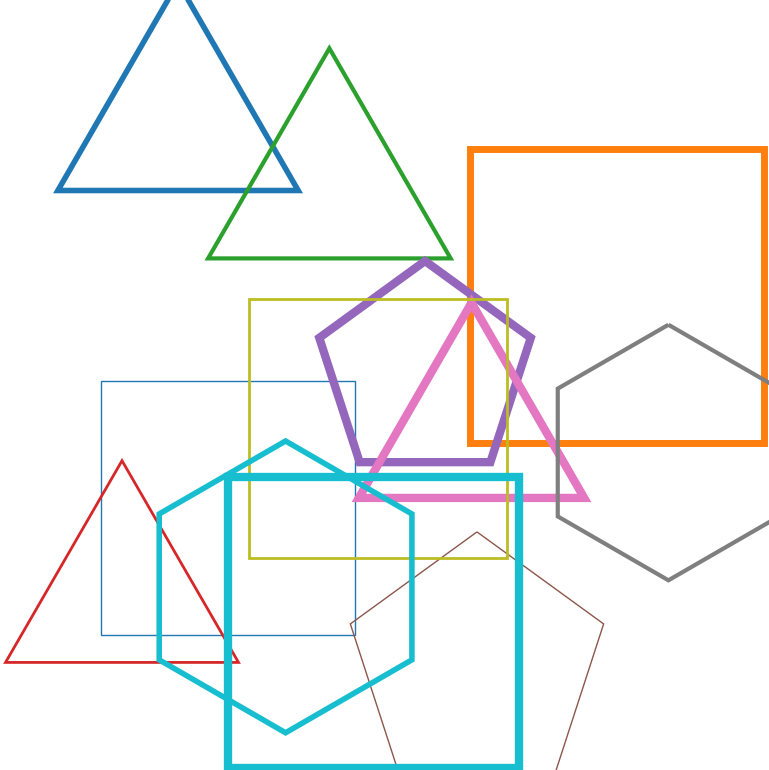[{"shape": "triangle", "thickness": 2, "radius": 0.9, "center": [0.231, 0.843]}, {"shape": "square", "thickness": 0.5, "radius": 0.82, "center": [0.296, 0.341]}, {"shape": "square", "thickness": 2.5, "radius": 0.96, "center": [0.801, 0.616]}, {"shape": "triangle", "thickness": 1.5, "radius": 0.91, "center": [0.428, 0.755]}, {"shape": "triangle", "thickness": 1, "radius": 0.87, "center": [0.158, 0.227]}, {"shape": "pentagon", "thickness": 3, "radius": 0.72, "center": [0.552, 0.517]}, {"shape": "pentagon", "thickness": 0.5, "radius": 0.86, "center": [0.619, 0.136]}, {"shape": "triangle", "thickness": 3, "radius": 0.84, "center": [0.612, 0.438]}, {"shape": "hexagon", "thickness": 1.5, "radius": 0.83, "center": [0.868, 0.412]}, {"shape": "square", "thickness": 1, "radius": 0.84, "center": [0.491, 0.444]}, {"shape": "hexagon", "thickness": 2, "radius": 0.95, "center": [0.371, 0.238]}, {"shape": "square", "thickness": 3, "radius": 0.94, "center": [0.485, 0.192]}]